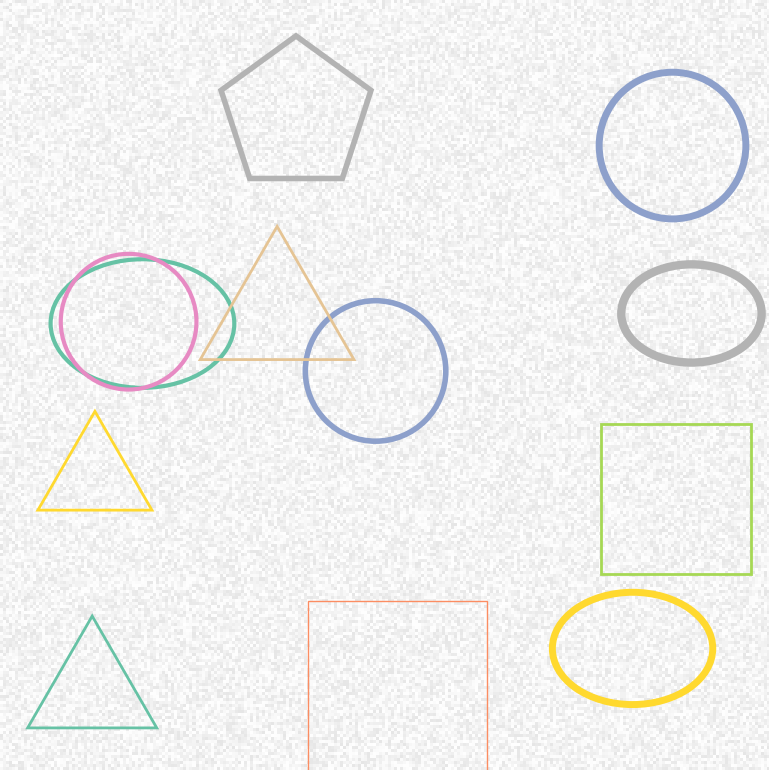[{"shape": "triangle", "thickness": 1, "radius": 0.48, "center": [0.12, 0.103]}, {"shape": "oval", "thickness": 1.5, "radius": 0.6, "center": [0.185, 0.58]}, {"shape": "square", "thickness": 0.5, "radius": 0.58, "center": [0.516, 0.103]}, {"shape": "circle", "thickness": 2.5, "radius": 0.48, "center": [0.873, 0.811]}, {"shape": "circle", "thickness": 2, "radius": 0.46, "center": [0.488, 0.518]}, {"shape": "circle", "thickness": 1.5, "radius": 0.44, "center": [0.167, 0.582]}, {"shape": "square", "thickness": 1, "radius": 0.49, "center": [0.878, 0.352]}, {"shape": "oval", "thickness": 2.5, "radius": 0.52, "center": [0.822, 0.158]}, {"shape": "triangle", "thickness": 1, "radius": 0.43, "center": [0.123, 0.38]}, {"shape": "triangle", "thickness": 1, "radius": 0.58, "center": [0.36, 0.591]}, {"shape": "pentagon", "thickness": 2, "radius": 0.51, "center": [0.384, 0.851]}, {"shape": "oval", "thickness": 3, "radius": 0.46, "center": [0.898, 0.593]}]